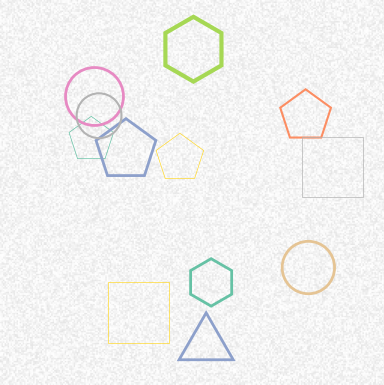[{"shape": "hexagon", "thickness": 2, "radius": 0.31, "center": [0.548, 0.266]}, {"shape": "pentagon", "thickness": 0.5, "radius": 0.3, "center": [0.237, 0.637]}, {"shape": "pentagon", "thickness": 1.5, "radius": 0.35, "center": [0.794, 0.699]}, {"shape": "triangle", "thickness": 2, "radius": 0.41, "center": [0.535, 0.106]}, {"shape": "pentagon", "thickness": 2, "radius": 0.41, "center": [0.327, 0.61]}, {"shape": "circle", "thickness": 2, "radius": 0.38, "center": [0.245, 0.749]}, {"shape": "hexagon", "thickness": 3, "radius": 0.42, "center": [0.502, 0.872]}, {"shape": "pentagon", "thickness": 0.5, "radius": 0.32, "center": [0.467, 0.589]}, {"shape": "square", "thickness": 0.5, "radius": 0.4, "center": [0.361, 0.187]}, {"shape": "circle", "thickness": 2, "radius": 0.34, "center": [0.801, 0.305]}, {"shape": "circle", "thickness": 1.5, "radius": 0.29, "center": [0.257, 0.699]}, {"shape": "square", "thickness": 0.5, "radius": 0.39, "center": [0.864, 0.567]}]